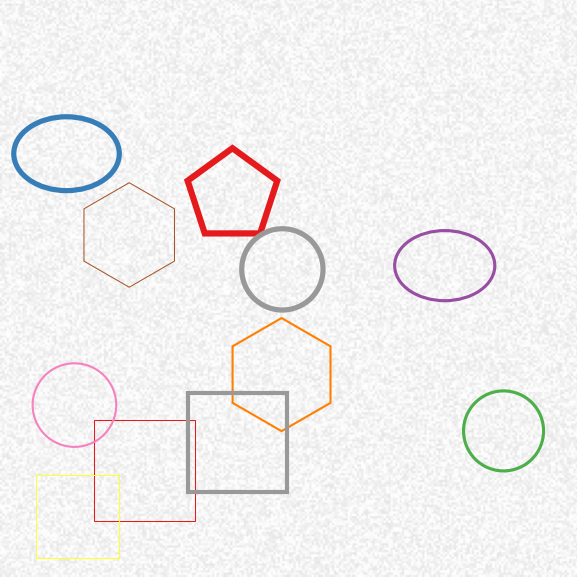[{"shape": "pentagon", "thickness": 3, "radius": 0.41, "center": [0.402, 0.661]}, {"shape": "square", "thickness": 0.5, "radius": 0.43, "center": [0.25, 0.185]}, {"shape": "oval", "thickness": 2.5, "radius": 0.46, "center": [0.115, 0.733]}, {"shape": "circle", "thickness": 1.5, "radius": 0.35, "center": [0.872, 0.253]}, {"shape": "oval", "thickness": 1.5, "radius": 0.43, "center": [0.77, 0.539]}, {"shape": "hexagon", "thickness": 1, "radius": 0.49, "center": [0.488, 0.35]}, {"shape": "square", "thickness": 0.5, "radius": 0.36, "center": [0.134, 0.105]}, {"shape": "hexagon", "thickness": 0.5, "radius": 0.45, "center": [0.224, 0.592]}, {"shape": "circle", "thickness": 1, "radius": 0.36, "center": [0.129, 0.298]}, {"shape": "circle", "thickness": 2.5, "radius": 0.35, "center": [0.489, 0.533]}, {"shape": "square", "thickness": 2, "radius": 0.43, "center": [0.412, 0.234]}]